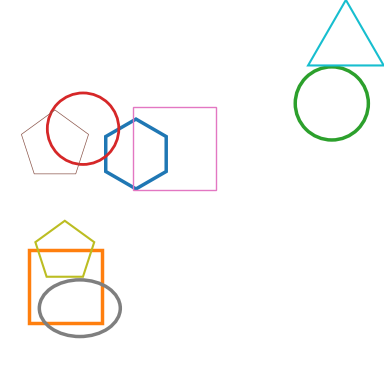[{"shape": "hexagon", "thickness": 2.5, "radius": 0.45, "center": [0.353, 0.6]}, {"shape": "square", "thickness": 2.5, "radius": 0.47, "center": [0.17, 0.256]}, {"shape": "circle", "thickness": 2.5, "radius": 0.47, "center": [0.862, 0.731]}, {"shape": "circle", "thickness": 2, "radius": 0.46, "center": [0.216, 0.666]}, {"shape": "pentagon", "thickness": 0.5, "radius": 0.46, "center": [0.143, 0.623]}, {"shape": "square", "thickness": 1, "radius": 0.54, "center": [0.452, 0.614]}, {"shape": "oval", "thickness": 2.5, "radius": 0.53, "center": [0.207, 0.199]}, {"shape": "pentagon", "thickness": 1.5, "radius": 0.4, "center": [0.168, 0.346]}, {"shape": "triangle", "thickness": 1.5, "radius": 0.57, "center": [0.898, 0.887]}]